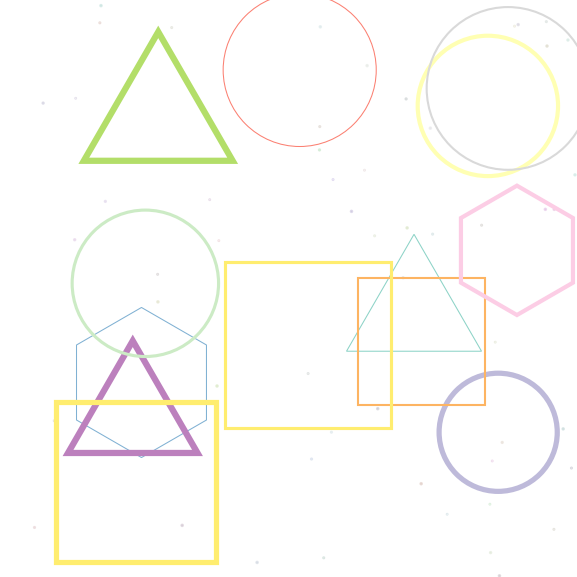[{"shape": "triangle", "thickness": 0.5, "radius": 0.67, "center": [0.717, 0.458]}, {"shape": "circle", "thickness": 2, "radius": 0.61, "center": [0.845, 0.816]}, {"shape": "circle", "thickness": 2.5, "radius": 0.51, "center": [0.863, 0.251]}, {"shape": "circle", "thickness": 0.5, "radius": 0.66, "center": [0.519, 0.878]}, {"shape": "hexagon", "thickness": 0.5, "radius": 0.65, "center": [0.245, 0.337]}, {"shape": "square", "thickness": 1, "radius": 0.55, "center": [0.73, 0.407]}, {"shape": "triangle", "thickness": 3, "radius": 0.74, "center": [0.274, 0.795]}, {"shape": "hexagon", "thickness": 2, "radius": 0.56, "center": [0.895, 0.566]}, {"shape": "circle", "thickness": 1, "radius": 0.7, "center": [0.88, 0.846]}, {"shape": "triangle", "thickness": 3, "radius": 0.65, "center": [0.23, 0.279]}, {"shape": "circle", "thickness": 1.5, "radius": 0.63, "center": [0.252, 0.509]}, {"shape": "square", "thickness": 2.5, "radius": 0.69, "center": [0.236, 0.165]}, {"shape": "square", "thickness": 1.5, "radius": 0.72, "center": [0.533, 0.402]}]